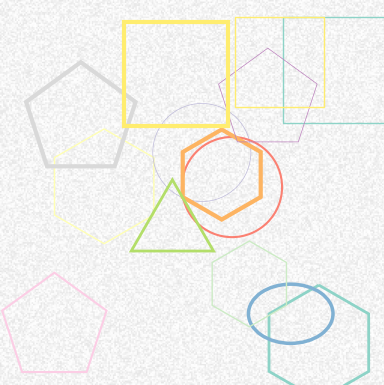[{"shape": "hexagon", "thickness": 2, "radius": 0.75, "center": [0.828, 0.11]}, {"shape": "square", "thickness": 1, "radius": 0.69, "center": [0.872, 0.817]}, {"shape": "hexagon", "thickness": 1, "radius": 0.74, "center": [0.271, 0.516]}, {"shape": "circle", "thickness": 0.5, "radius": 0.64, "center": [0.524, 0.604]}, {"shape": "circle", "thickness": 1.5, "radius": 0.65, "center": [0.603, 0.514]}, {"shape": "oval", "thickness": 2.5, "radius": 0.55, "center": [0.755, 0.185]}, {"shape": "hexagon", "thickness": 3, "radius": 0.58, "center": [0.576, 0.547]}, {"shape": "triangle", "thickness": 2, "radius": 0.62, "center": [0.448, 0.41]}, {"shape": "pentagon", "thickness": 1.5, "radius": 0.71, "center": [0.141, 0.149]}, {"shape": "pentagon", "thickness": 3, "radius": 0.75, "center": [0.21, 0.689]}, {"shape": "pentagon", "thickness": 0.5, "radius": 0.67, "center": [0.696, 0.74]}, {"shape": "hexagon", "thickness": 1, "radius": 0.56, "center": [0.648, 0.263]}, {"shape": "square", "thickness": 1, "radius": 0.58, "center": [0.727, 0.839]}, {"shape": "square", "thickness": 3, "radius": 0.68, "center": [0.458, 0.807]}]